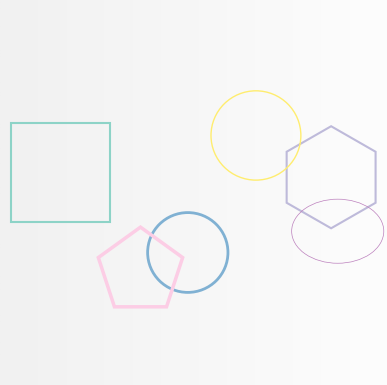[{"shape": "square", "thickness": 1.5, "radius": 0.64, "center": [0.155, 0.552]}, {"shape": "hexagon", "thickness": 1.5, "radius": 0.66, "center": [0.854, 0.54]}, {"shape": "circle", "thickness": 2, "radius": 0.52, "center": [0.485, 0.344]}, {"shape": "pentagon", "thickness": 2.5, "radius": 0.57, "center": [0.363, 0.296]}, {"shape": "oval", "thickness": 0.5, "radius": 0.59, "center": [0.872, 0.399]}, {"shape": "circle", "thickness": 1, "radius": 0.58, "center": [0.66, 0.648]}]